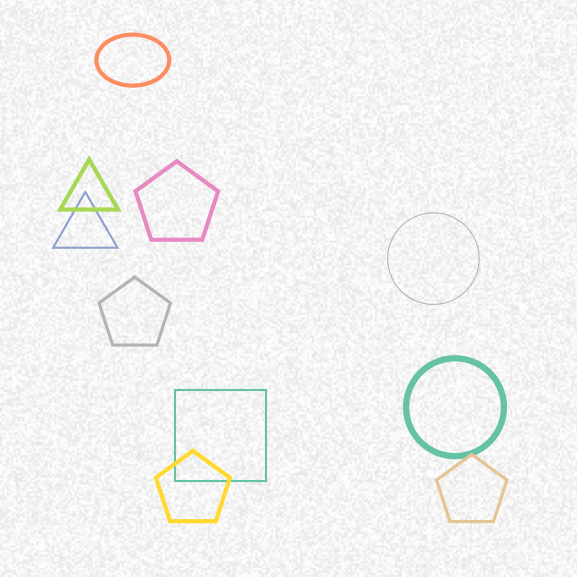[{"shape": "square", "thickness": 1, "radius": 0.39, "center": [0.382, 0.245]}, {"shape": "circle", "thickness": 3, "radius": 0.42, "center": [0.788, 0.294]}, {"shape": "oval", "thickness": 2, "radius": 0.32, "center": [0.23, 0.895]}, {"shape": "triangle", "thickness": 1, "radius": 0.32, "center": [0.148, 0.602]}, {"shape": "pentagon", "thickness": 2, "radius": 0.38, "center": [0.306, 0.645]}, {"shape": "triangle", "thickness": 2, "radius": 0.29, "center": [0.154, 0.665]}, {"shape": "pentagon", "thickness": 2, "radius": 0.34, "center": [0.334, 0.151]}, {"shape": "pentagon", "thickness": 1.5, "radius": 0.32, "center": [0.817, 0.148]}, {"shape": "pentagon", "thickness": 1.5, "radius": 0.33, "center": [0.233, 0.454]}, {"shape": "circle", "thickness": 0.5, "radius": 0.4, "center": [0.751, 0.551]}]